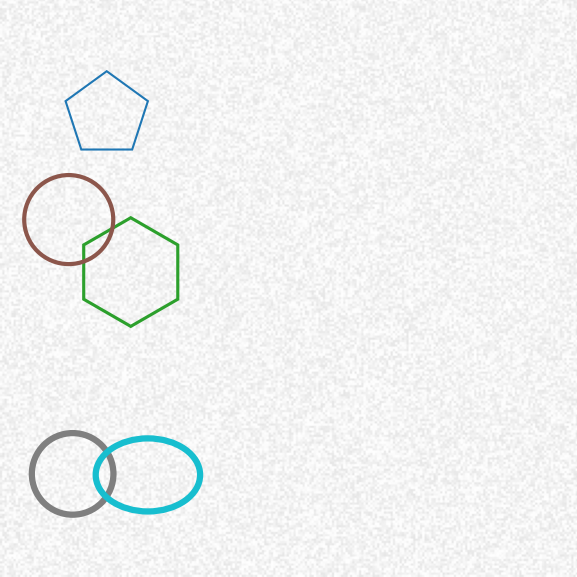[{"shape": "pentagon", "thickness": 1, "radius": 0.37, "center": [0.185, 0.801]}, {"shape": "hexagon", "thickness": 1.5, "radius": 0.47, "center": [0.226, 0.528]}, {"shape": "circle", "thickness": 2, "radius": 0.39, "center": [0.119, 0.619]}, {"shape": "circle", "thickness": 3, "radius": 0.35, "center": [0.126, 0.179]}, {"shape": "oval", "thickness": 3, "radius": 0.45, "center": [0.256, 0.177]}]